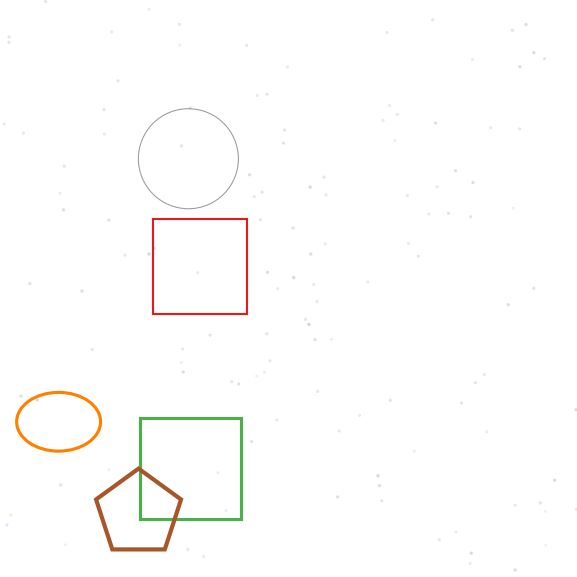[{"shape": "square", "thickness": 1, "radius": 0.41, "center": [0.347, 0.537]}, {"shape": "square", "thickness": 1.5, "radius": 0.44, "center": [0.33, 0.188]}, {"shape": "oval", "thickness": 1.5, "radius": 0.36, "center": [0.102, 0.269]}, {"shape": "pentagon", "thickness": 2, "radius": 0.39, "center": [0.24, 0.11]}, {"shape": "circle", "thickness": 0.5, "radius": 0.43, "center": [0.326, 0.724]}]